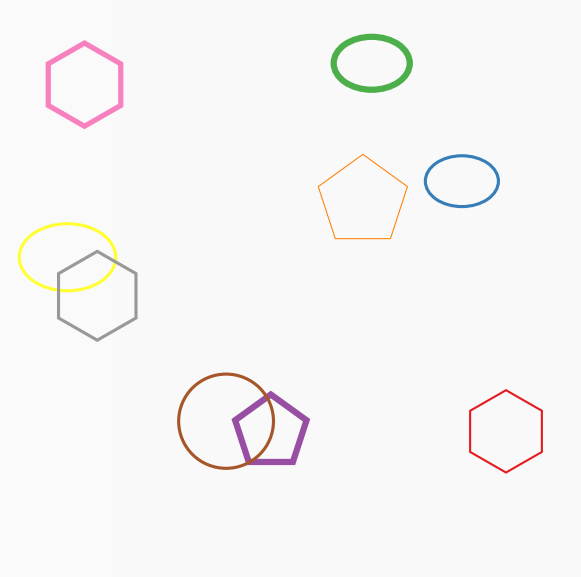[{"shape": "hexagon", "thickness": 1, "radius": 0.36, "center": [0.871, 0.252]}, {"shape": "oval", "thickness": 1.5, "radius": 0.31, "center": [0.795, 0.685]}, {"shape": "oval", "thickness": 3, "radius": 0.33, "center": [0.64, 0.89]}, {"shape": "pentagon", "thickness": 3, "radius": 0.32, "center": [0.466, 0.251]}, {"shape": "pentagon", "thickness": 0.5, "radius": 0.4, "center": [0.624, 0.651]}, {"shape": "oval", "thickness": 1.5, "radius": 0.41, "center": [0.116, 0.554]}, {"shape": "circle", "thickness": 1.5, "radius": 0.41, "center": [0.389, 0.27]}, {"shape": "hexagon", "thickness": 2.5, "radius": 0.36, "center": [0.145, 0.853]}, {"shape": "hexagon", "thickness": 1.5, "radius": 0.38, "center": [0.167, 0.487]}]